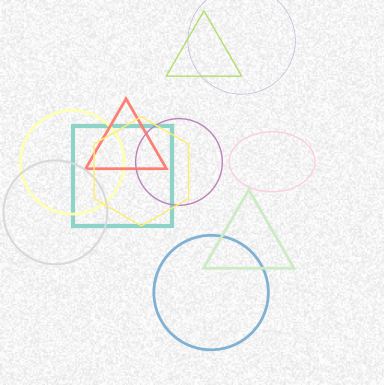[{"shape": "square", "thickness": 3, "radius": 0.65, "center": [0.318, 0.542]}, {"shape": "circle", "thickness": 2, "radius": 0.67, "center": [0.188, 0.579]}, {"shape": "circle", "thickness": 0.5, "radius": 0.7, "center": [0.628, 0.895]}, {"shape": "triangle", "thickness": 2, "radius": 0.61, "center": [0.327, 0.622]}, {"shape": "circle", "thickness": 2, "radius": 0.74, "center": [0.548, 0.24]}, {"shape": "triangle", "thickness": 1, "radius": 0.57, "center": [0.53, 0.859]}, {"shape": "oval", "thickness": 1, "radius": 0.56, "center": [0.707, 0.58]}, {"shape": "circle", "thickness": 1.5, "radius": 0.67, "center": [0.144, 0.448]}, {"shape": "circle", "thickness": 1, "radius": 0.56, "center": [0.465, 0.579]}, {"shape": "triangle", "thickness": 2, "radius": 0.68, "center": [0.646, 0.371]}, {"shape": "hexagon", "thickness": 1, "radius": 0.71, "center": [0.367, 0.555]}]